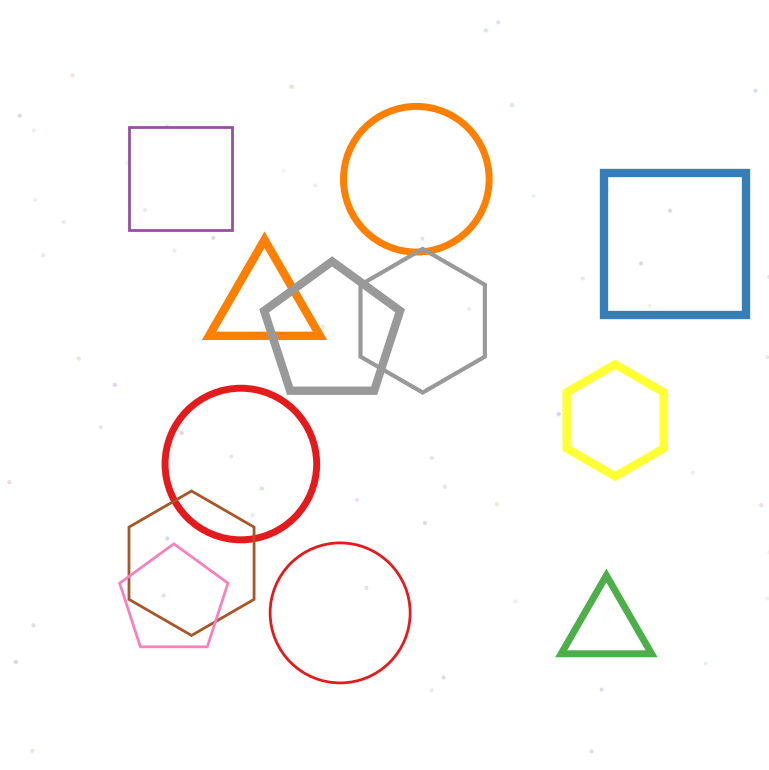[{"shape": "circle", "thickness": 2.5, "radius": 0.49, "center": [0.313, 0.397]}, {"shape": "circle", "thickness": 1, "radius": 0.45, "center": [0.442, 0.204]}, {"shape": "square", "thickness": 3, "radius": 0.46, "center": [0.877, 0.683]}, {"shape": "triangle", "thickness": 2.5, "radius": 0.34, "center": [0.788, 0.185]}, {"shape": "square", "thickness": 1, "radius": 0.33, "center": [0.234, 0.768]}, {"shape": "triangle", "thickness": 3, "radius": 0.42, "center": [0.344, 0.605]}, {"shape": "circle", "thickness": 2.5, "radius": 0.47, "center": [0.541, 0.767]}, {"shape": "hexagon", "thickness": 3, "radius": 0.36, "center": [0.799, 0.454]}, {"shape": "hexagon", "thickness": 1, "radius": 0.47, "center": [0.249, 0.269]}, {"shape": "pentagon", "thickness": 1, "radius": 0.37, "center": [0.226, 0.22]}, {"shape": "pentagon", "thickness": 3, "radius": 0.46, "center": [0.431, 0.568]}, {"shape": "hexagon", "thickness": 1.5, "radius": 0.47, "center": [0.549, 0.583]}]